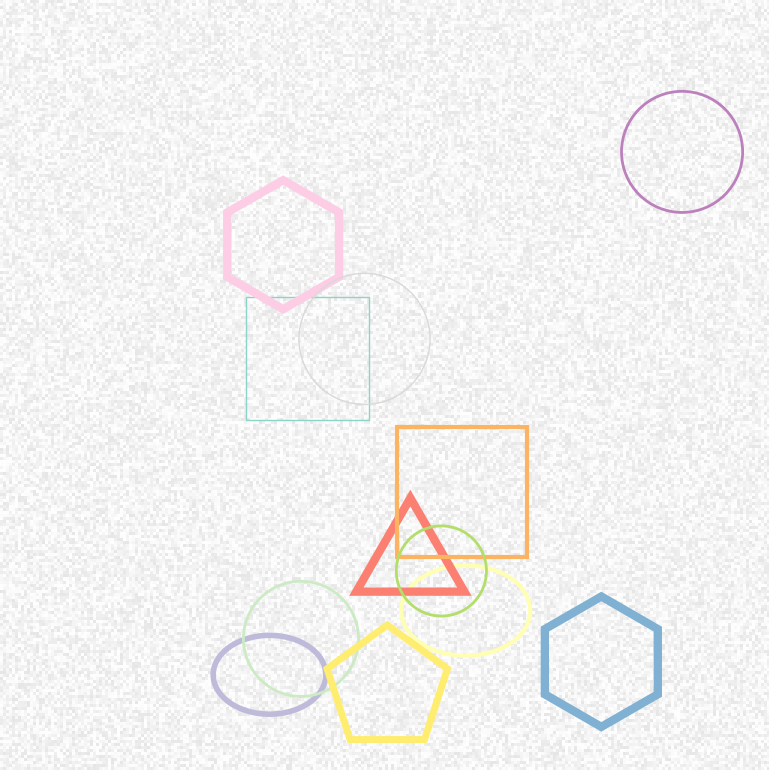[{"shape": "square", "thickness": 0.5, "radius": 0.4, "center": [0.399, 0.535]}, {"shape": "oval", "thickness": 1.5, "radius": 0.42, "center": [0.605, 0.207]}, {"shape": "oval", "thickness": 2, "radius": 0.37, "center": [0.35, 0.124]}, {"shape": "triangle", "thickness": 3, "radius": 0.41, "center": [0.533, 0.272]}, {"shape": "hexagon", "thickness": 3, "radius": 0.42, "center": [0.781, 0.141]}, {"shape": "square", "thickness": 1.5, "radius": 0.42, "center": [0.6, 0.361]}, {"shape": "circle", "thickness": 1, "radius": 0.29, "center": [0.573, 0.258]}, {"shape": "hexagon", "thickness": 3, "radius": 0.42, "center": [0.368, 0.682]}, {"shape": "circle", "thickness": 0.5, "radius": 0.43, "center": [0.473, 0.56]}, {"shape": "circle", "thickness": 1, "radius": 0.39, "center": [0.886, 0.803]}, {"shape": "circle", "thickness": 1, "radius": 0.37, "center": [0.391, 0.17]}, {"shape": "pentagon", "thickness": 2.5, "radius": 0.41, "center": [0.503, 0.106]}]